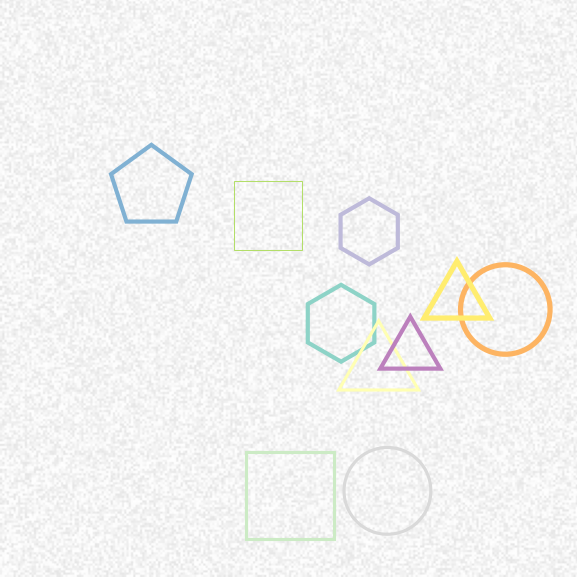[{"shape": "hexagon", "thickness": 2, "radius": 0.33, "center": [0.591, 0.439]}, {"shape": "triangle", "thickness": 1.5, "radius": 0.4, "center": [0.656, 0.364]}, {"shape": "hexagon", "thickness": 2, "radius": 0.29, "center": [0.639, 0.599]}, {"shape": "pentagon", "thickness": 2, "radius": 0.37, "center": [0.262, 0.675]}, {"shape": "circle", "thickness": 2.5, "radius": 0.39, "center": [0.875, 0.463]}, {"shape": "square", "thickness": 0.5, "radius": 0.3, "center": [0.464, 0.626]}, {"shape": "circle", "thickness": 1.5, "radius": 0.38, "center": [0.671, 0.149]}, {"shape": "triangle", "thickness": 2, "radius": 0.3, "center": [0.71, 0.391]}, {"shape": "square", "thickness": 1.5, "radius": 0.38, "center": [0.502, 0.141]}, {"shape": "triangle", "thickness": 2.5, "radius": 0.33, "center": [0.791, 0.481]}]